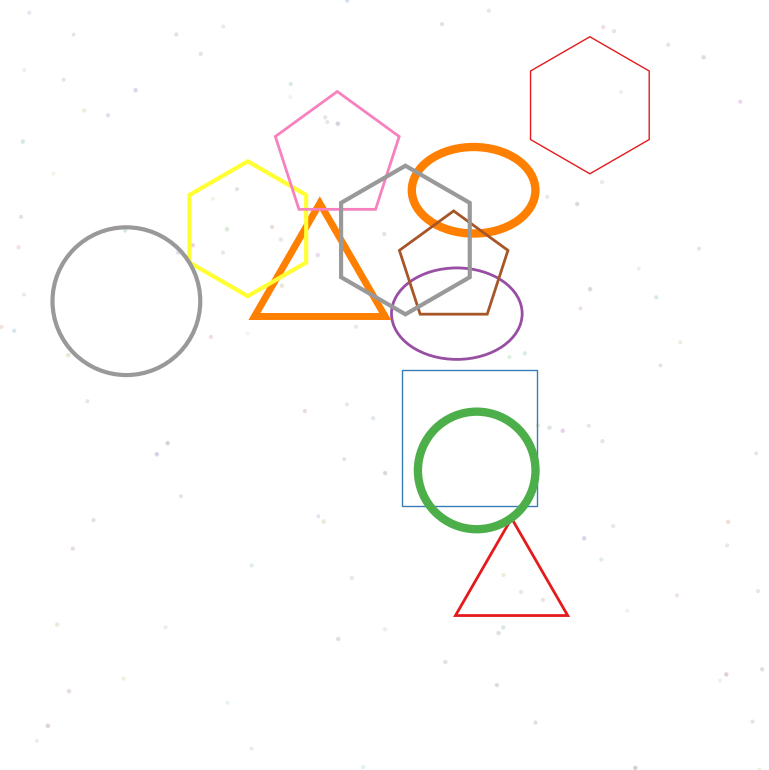[{"shape": "triangle", "thickness": 1, "radius": 0.42, "center": [0.664, 0.243]}, {"shape": "hexagon", "thickness": 0.5, "radius": 0.44, "center": [0.766, 0.863]}, {"shape": "square", "thickness": 0.5, "radius": 0.44, "center": [0.61, 0.431]}, {"shape": "circle", "thickness": 3, "radius": 0.38, "center": [0.619, 0.389]}, {"shape": "oval", "thickness": 1, "radius": 0.42, "center": [0.593, 0.593]}, {"shape": "triangle", "thickness": 2.5, "radius": 0.49, "center": [0.415, 0.638]}, {"shape": "oval", "thickness": 3, "radius": 0.4, "center": [0.615, 0.753]}, {"shape": "hexagon", "thickness": 1.5, "radius": 0.44, "center": [0.322, 0.703]}, {"shape": "pentagon", "thickness": 1, "radius": 0.37, "center": [0.589, 0.652]}, {"shape": "pentagon", "thickness": 1, "radius": 0.42, "center": [0.438, 0.797]}, {"shape": "circle", "thickness": 1.5, "radius": 0.48, "center": [0.164, 0.609]}, {"shape": "hexagon", "thickness": 1.5, "radius": 0.48, "center": [0.527, 0.688]}]